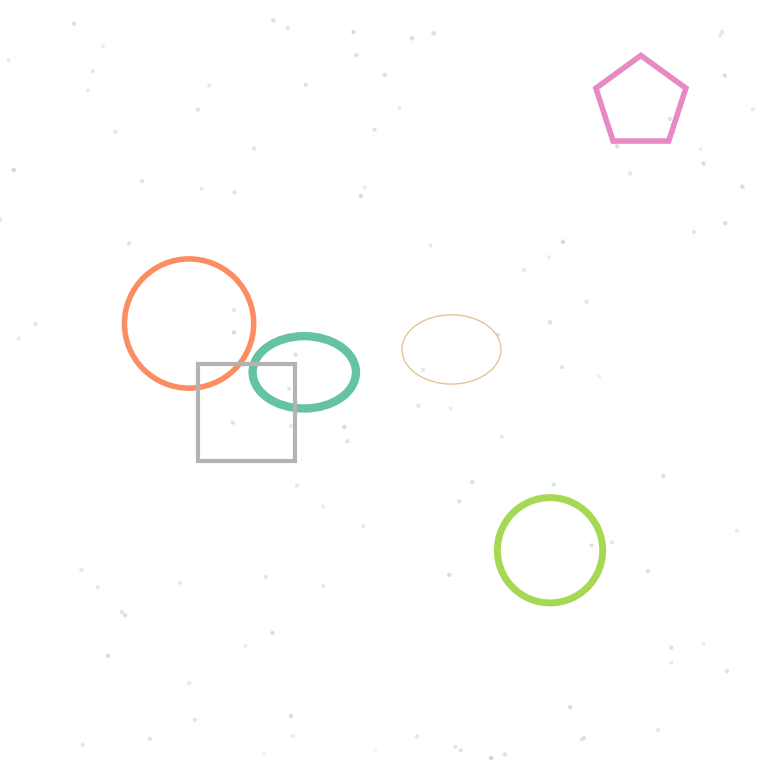[{"shape": "oval", "thickness": 3, "radius": 0.34, "center": [0.395, 0.516]}, {"shape": "circle", "thickness": 2, "radius": 0.42, "center": [0.246, 0.58]}, {"shape": "pentagon", "thickness": 2, "radius": 0.31, "center": [0.832, 0.867]}, {"shape": "circle", "thickness": 2.5, "radius": 0.34, "center": [0.714, 0.285]}, {"shape": "oval", "thickness": 0.5, "radius": 0.32, "center": [0.586, 0.546]}, {"shape": "square", "thickness": 1.5, "radius": 0.31, "center": [0.32, 0.464]}]